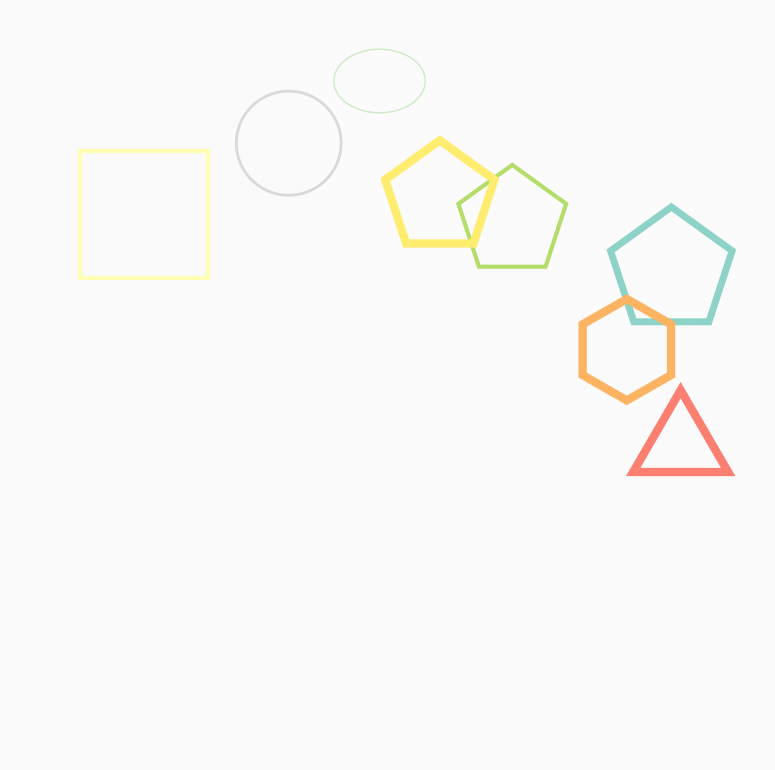[{"shape": "pentagon", "thickness": 2.5, "radius": 0.41, "center": [0.866, 0.649]}, {"shape": "square", "thickness": 1.5, "radius": 0.41, "center": [0.185, 0.721]}, {"shape": "triangle", "thickness": 3, "radius": 0.35, "center": [0.878, 0.422]}, {"shape": "hexagon", "thickness": 3, "radius": 0.33, "center": [0.809, 0.546]}, {"shape": "pentagon", "thickness": 1.5, "radius": 0.37, "center": [0.661, 0.713]}, {"shape": "circle", "thickness": 1, "radius": 0.34, "center": [0.373, 0.814]}, {"shape": "oval", "thickness": 0.5, "radius": 0.29, "center": [0.49, 0.895]}, {"shape": "pentagon", "thickness": 3, "radius": 0.37, "center": [0.567, 0.744]}]